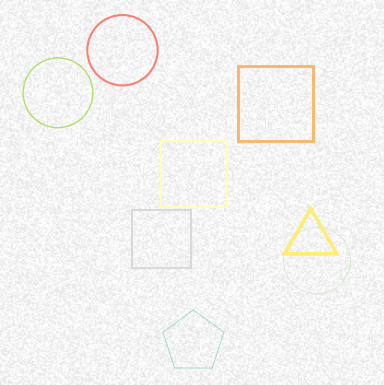[{"shape": "pentagon", "thickness": 0.5, "radius": 0.42, "center": [0.502, 0.111]}, {"shape": "square", "thickness": 1.5, "radius": 0.43, "center": [0.505, 0.548]}, {"shape": "circle", "thickness": 1.5, "radius": 0.46, "center": [0.318, 0.87]}, {"shape": "square", "thickness": 2, "radius": 0.49, "center": [0.717, 0.732]}, {"shape": "circle", "thickness": 1, "radius": 0.45, "center": [0.151, 0.759]}, {"shape": "square", "thickness": 1.5, "radius": 0.38, "center": [0.419, 0.379]}, {"shape": "circle", "thickness": 0.5, "radius": 0.43, "center": [0.824, 0.323]}, {"shape": "triangle", "thickness": 2.5, "radius": 0.39, "center": [0.807, 0.38]}]